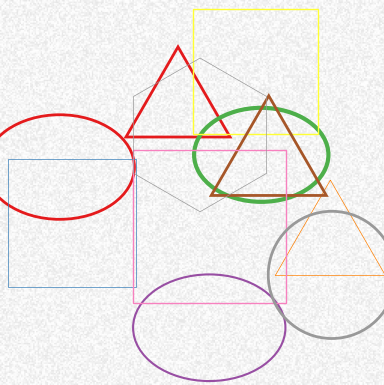[{"shape": "oval", "thickness": 2, "radius": 0.97, "center": [0.155, 0.566]}, {"shape": "triangle", "thickness": 2, "radius": 0.78, "center": [0.462, 0.722]}, {"shape": "square", "thickness": 0.5, "radius": 0.83, "center": [0.186, 0.421]}, {"shape": "oval", "thickness": 3, "radius": 0.87, "center": [0.679, 0.598]}, {"shape": "oval", "thickness": 1.5, "radius": 0.99, "center": [0.544, 0.149]}, {"shape": "triangle", "thickness": 0.5, "radius": 0.83, "center": [0.858, 0.367]}, {"shape": "square", "thickness": 1, "radius": 0.81, "center": [0.663, 0.815]}, {"shape": "triangle", "thickness": 2, "radius": 0.86, "center": [0.698, 0.579]}, {"shape": "square", "thickness": 1, "radius": 1.0, "center": [0.545, 0.412]}, {"shape": "circle", "thickness": 2, "radius": 0.83, "center": [0.862, 0.286]}, {"shape": "hexagon", "thickness": 0.5, "radius": 1.0, "center": [0.52, 0.65]}]